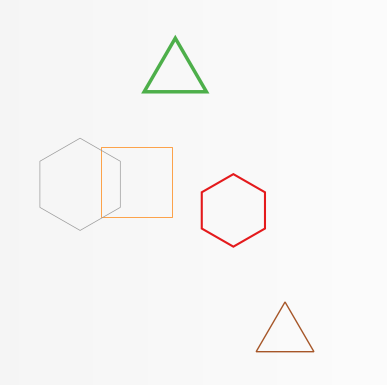[{"shape": "hexagon", "thickness": 1.5, "radius": 0.47, "center": [0.602, 0.454]}, {"shape": "triangle", "thickness": 2.5, "radius": 0.46, "center": [0.452, 0.808]}, {"shape": "square", "thickness": 0.5, "radius": 0.46, "center": [0.351, 0.527]}, {"shape": "triangle", "thickness": 1, "radius": 0.43, "center": [0.736, 0.13]}, {"shape": "hexagon", "thickness": 0.5, "radius": 0.6, "center": [0.207, 0.521]}]